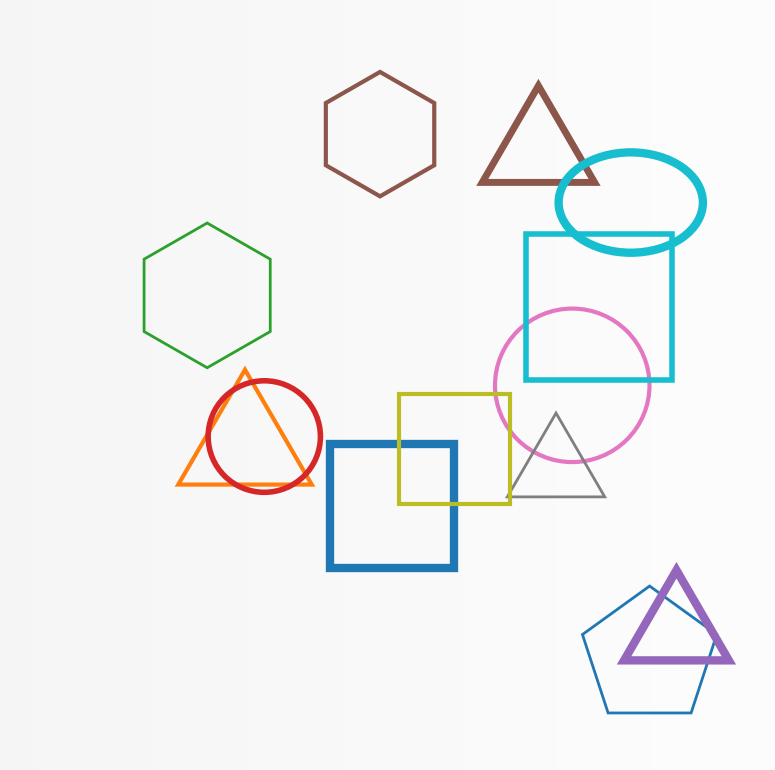[{"shape": "square", "thickness": 3, "radius": 0.4, "center": [0.505, 0.343]}, {"shape": "pentagon", "thickness": 1, "radius": 0.46, "center": [0.838, 0.148]}, {"shape": "triangle", "thickness": 1.5, "radius": 0.5, "center": [0.316, 0.42]}, {"shape": "hexagon", "thickness": 1, "radius": 0.47, "center": [0.267, 0.616]}, {"shape": "circle", "thickness": 2, "radius": 0.36, "center": [0.341, 0.433]}, {"shape": "triangle", "thickness": 3, "radius": 0.39, "center": [0.873, 0.181]}, {"shape": "triangle", "thickness": 2.5, "radius": 0.42, "center": [0.695, 0.805]}, {"shape": "hexagon", "thickness": 1.5, "radius": 0.4, "center": [0.49, 0.826]}, {"shape": "circle", "thickness": 1.5, "radius": 0.5, "center": [0.738, 0.5]}, {"shape": "triangle", "thickness": 1, "radius": 0.36, "center": [0.717, 0.391]}, {"shape": "square", "thickness": 1.5, "radius": 0.36, "center": [0.586, 0.416]}, {"shape": "square", "thickness": 2, "radius": 0.47, "center": [0.773, 0.601]}, {"shape": "oval", "thickness": 3, "radius": 0.47, "center": [0.814, 0.737]}]